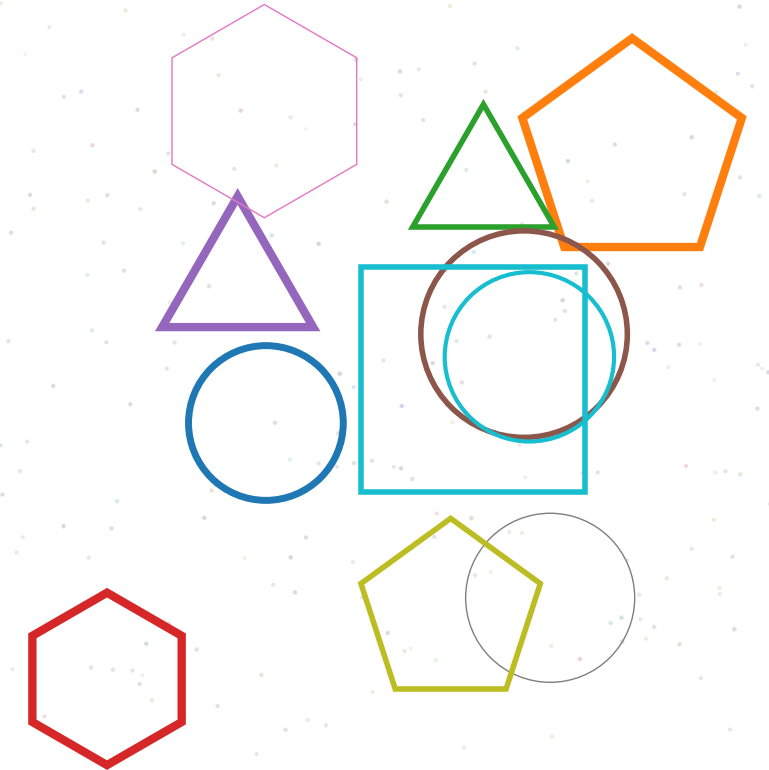[{"shape": "circle", "thickness": 2.5, "radius": 0.5, "center": [0.345, 0.451]}, {"shape": "pentagon", "thickness": 3, "radius": 0.75, "center": [0.821, 0.8]}, {"shape": "triangle", "thickness": 2, "radius": 0.53, "center": [0.628, 0.758]}, {"shape": "hexagon", "thickness": 3, "radius": 0.56, "center": [0.139, 0.118]}, {"shape": "triangle", "thickness": 3, "radius": 0.57, "center": [0.309, 0.632]}, {"shape": "circle", "thickness": 2, "radius": 0.67, "center": [0.681, 0.566]}, {"shape": "hexagon", "thickness": 0.5, "radius": 0.69, "center": [0.343, 0.856]}, {"shape": "circle", "thickness": 0.5, "radius": 0.55, "center": [0.715, 0.224]}, {"shape": "pentagon", "thickness": 2, "radius": 0.61, "center": [0.585, 0.204]}, {"shape": "circle", "thickness": 1.5, "radius": 0.55, "center": [0.688, 0.537]}, {"shape": "square", "thickness": 2, "radius": 0.73, "center": [0.615, 0.507]}]